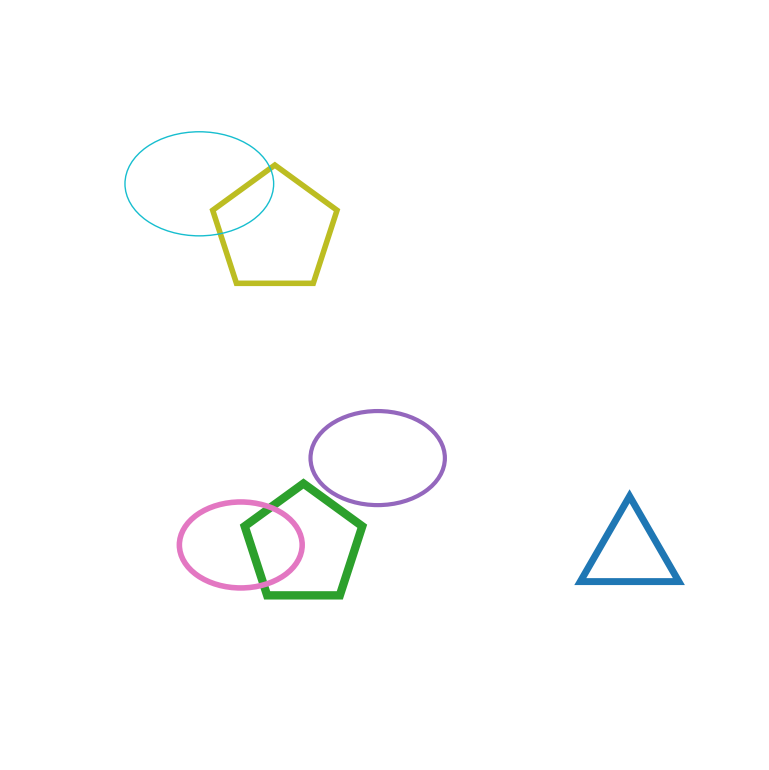[{"shape": "triangle", "thickness": 2.5, "radius": 0.37, "center": [0.818, 0.282]}, {"shape": "pentagon", "thickness": 3, "radius": 0.4, "center": [0.394, 0.292]}, {"shape": "oval", "thickness": 1.5, "radius": 0.44, "center": [0.491, 0.405]}, {"shape": "oval", "thickness": 2, "radius": 0.4, "center": [0.313, 0.292]}, {"shape": "pentagon", "thickness": 2, "radius": 0.42, "center": [0.357, 0.701]}, {"shape": "oval", "thickness": 0.5, "radius": 0.48, "center": [0.259, 0.761]}]